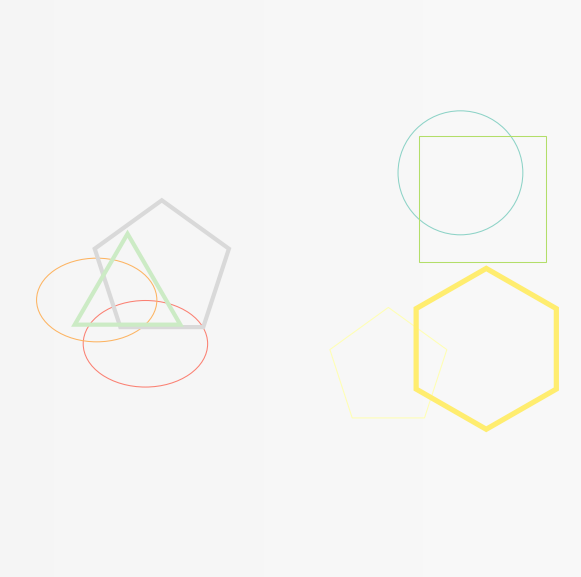[{"shape": "circle", "thickness": 0.5, "radius": 0.54, "center": [0.792, 0.7]}, {"shape": "pentagon", "thickness": 0.5, "radius": 0.53, "center": [0.668, 0.361]}, {"shape": "oval", "thickness": 0.5, "radius": 0.54, "center": [0.25, 0.404]}, {"shape": "oval", "thickness": 0.5, "radius": 0.52, "center": [0.166, 0.48]}, {"shape": "square", "thickness": 0.5, "radius": 0.54, "center": [0.83, 0.654]}, {"shape": "pentagon", "thickness": 2, "radius": 0.61, "center": [0.278, 0.531]}, {"shape": "triangle", "thickness": 2, "radius": 0.52, "center": [0.219, 0.489]}, {"shape": "hexagon", "thickness": 2.5, "radius": 0.7, "center": [0.837, 0.395]}]